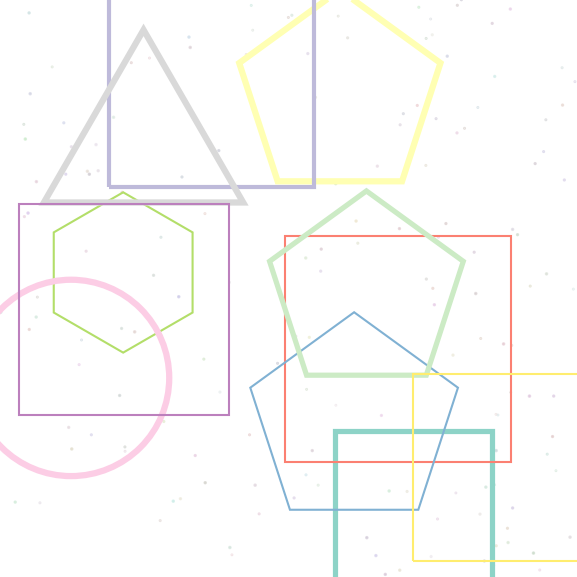[{"shape": "square", "thickness": 2.5, "radius": 0.68, "center": [0.716, 0.118]}, {"shape": "pentagon", "thickness": 3, "radius": 0.92, "center": [0.588, 0.833]}, {"shape": "square", "thickness": 2, "radius": 0.89, "center": [0.366, 0.853]}, {"shape": "square", "thickness": 1, "radius": 0.98, "center": [0.689, 0.395]}, {"shape": "pentagon", "thickness": 1, "radius": 0.95, "center": [0.613, 0.269]}, {"shape": "hexagon", "thickness": 1, "radius": 0.69, "center": [0.213, 0.527]}, {"shape": "circle", "thickness": 3, "radius": 0.85, "center": [0.123, 0.345]}, {"shape": "triangle", "thickness": 3, "radius": 1.0, "center": [0.249, 0.748]}, {"shape": "square", "thickness": 1, "radius": 0.91, "center": [0.215, 0.463]}, {"shape": "pentagon", "thickness": 2.5, "radius": 0.88, "center": [0.635, 0.492]}, {"shape": "square", "thickness": 1, "radius": 0.81, "center": [0.876, 0.189]}]